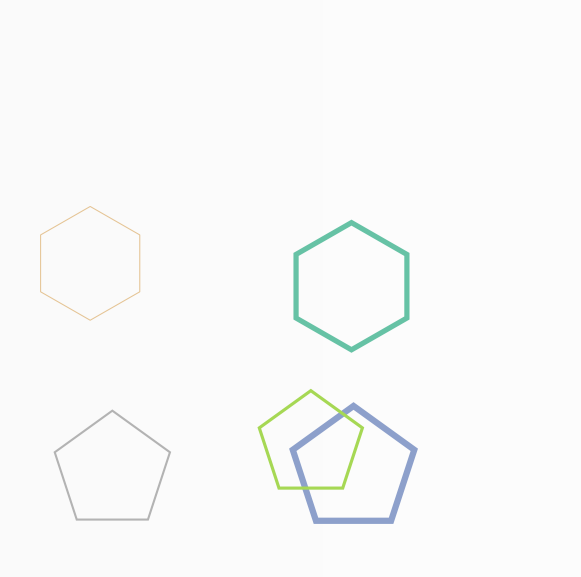[{"shape": "hexagon", "thickness": 2.5, "radius": 0.55, "center": [0.605, 0.504]}, {"shape": "pentagon", "thickness": 3, "radius": 0.55, "center": [0.608, 0.186]}, {"shape": "pentagon", "thickness": 1.5, "radius": 0.47, "center": [0.535, 0.229]}, {"shape": "hexagon", "thickness": 0.5, "radius": 0.49, "center": [0.155, 0.543]}, {"shape": "pentagon", "thickness": 1, "radius": 0.52, "center": [0.193, 0.184]}]